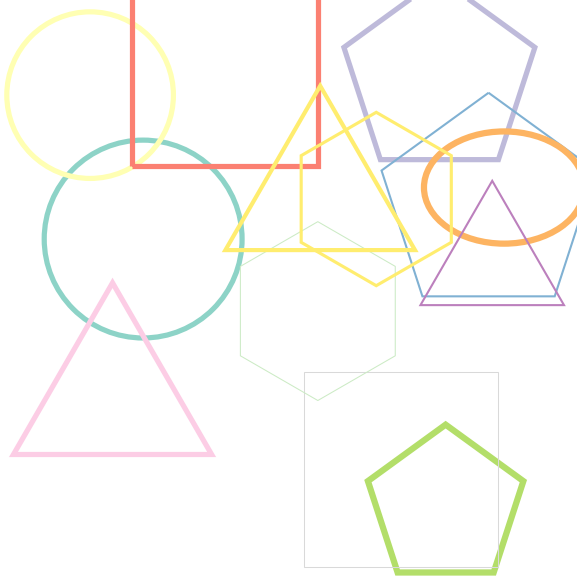[{"shape": "circle", "thickness": 2.5, "radius": 0.86, "center": [0.248, 0.585]}, {"shape": "circle", "thickness": 2.5, "radius": 0.72, "center": [0.156, 0.834]}, {"shape": "pentagon", "thickness": 2.5, "radius": 0.87, "center": [0.761, 0.863]}, {"shape": "square", "thickness": 2.5, "radius": 0.8, "center": [0.389, 0.872]}, {"shape": "pentagon", "thickness": 1, "radius": 0.97, "center": [0.846, 0.644]}, {"shape": "oval", "thickness": 3, "radius": 0.69, "center": [0.873, 0.674]}, {"shape": "pentagon", "thickness": 3, "radius": 0.71, "center": [0.772, 0.122]}, {"shape": "triangle", "thickness": 2.5, "radius": 0.99, "center": [0.195, 0.311]}, {"shape": "square", "thickness": 0.5, "radius": 0.84, "center": [0.694, 0.186]}, {"shape": "triangle", "thickness": 1, "radius": 0.72, "center": [0.852, 0.543]}, {"shape": "hexagon", "thickness": 0.5, "radius": 0.77, "center": [0.55, 0.46]}, {"shape": "hexagon", "thickness": 1.5, "radius": 0.75, "center": [0.652, 0.655]}, {"shape": "triangle", "thickness": 2, "radius": 0.95, "center": [0.554, 0.661]}]